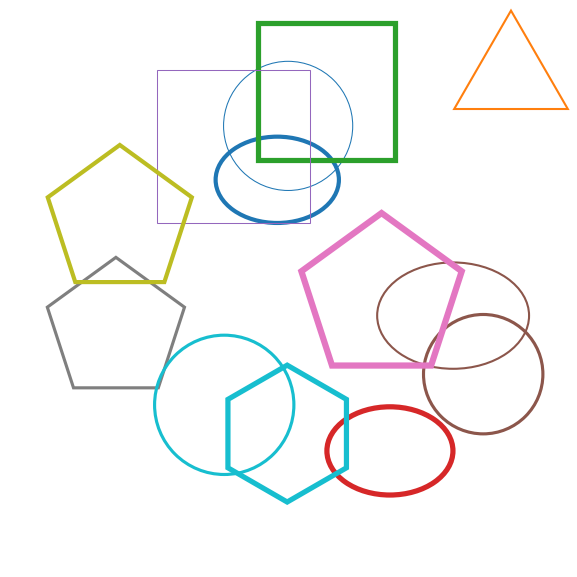[{"shape": "oval", "thickness": 2, "radius": 0.53, "center": [0.48, 0.688]}, {"shape": "circle", "thickness": 0.5, "radius": 0.56, "center": [0.499, 0.781]}, {"shape": "triangle", "thickness": 1, "radius": 0.57, "center": [0.885, 0.867]}, {"shape": "square", "thickness": 2.5, "radius": 0.59, "center": [0.565, 0.841]}, {"shape": "oval", "thickness": 2.5, "radius": 0.55, "center": [0.675, 0.218]}, {"shape": "square", "thickness": 0.5, "radius": 0.66, "center": [0.404, 0.745]}, {"shape": "oval", "thickness": 1, "radius": 0.66, "center": [0.785, 0.453]}, {"shape": "circle", "thickness": 1.5, "radius": 0.52, "center": [0.837, 0.351]}, {"shape": "pentagon", "thickness": 3, "radius": 0.73, "center": [0.661, 0.484]}, {"shape": "pentagon", "thickness": 1.5, "radius": 0.62, "center": [0.201, 0.429]}, {"shape": "pentagon", "thickness": 2, "radius": 0.66, "center": [0.207, 0.617]}, {"shape": "hexagon", "thickness": 2.5, "radius": 0.59, "center": [0.497, 0.248]}, {"shape": "circle", "thickness": 1.5, "radius": 0.6, "center": [0.388, 0.298]}]